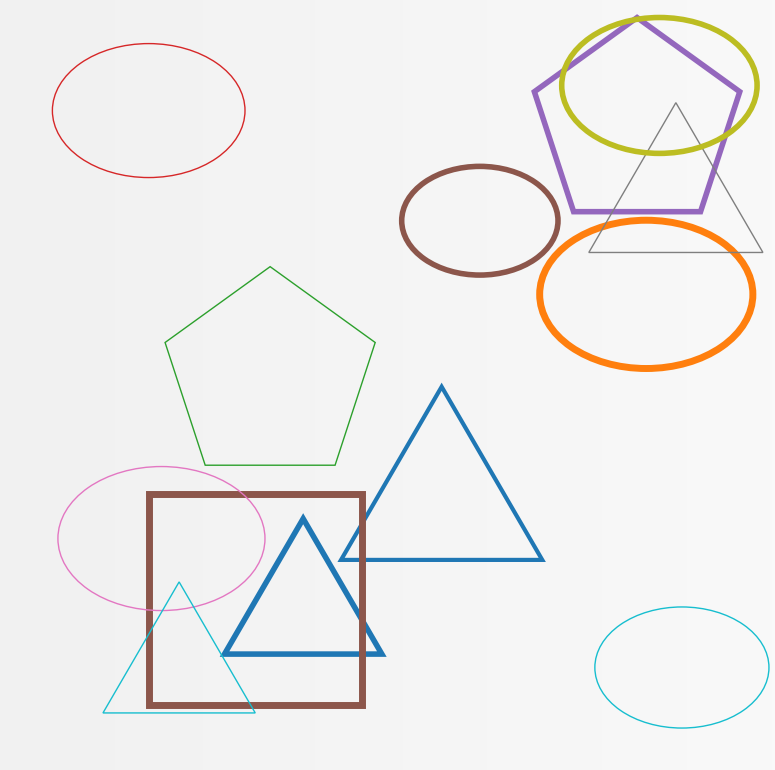[{"shape": "triangle", "thickness": 2, "radius": 0.59, "center": [0.391, 0.209]}, {"shape": "triangle", "thickness": 1.5, "radius": 0.75, "center": [0.57, 0.348]}, {"shape": "oval", "thickness": 2.5, "radius": 0.69, "center": [0.834, 0.618]}, {"shape": "pentagon", "thickness": 0.5, "radius": 0.71, "center": [0.349, 0.511]}, {"shape": "oval", "thickness": 0.5, "radius": 0.62, "center": [0.192, 0.856]}, {"shape": "pentagon", "thickness": 2, "radius": 0.7, "center": [0.822, 0.838]}, {"shape": "square", "thickness": 2.5, "radius": 0.69, "center": [0.33, 0.222]}, {"shape": "oval", "thickness": 2, "radius": 0.5, "center": [0.619, 0.713]}, {"shape": "oval", "thickness": 0.5, "radius": 0.67, "center": [0.208, 0.301]}, {"shape": "triangle", "thickness": 0.5, "radius": 0.65, "center": [0.872, 0.737]}, {"shape": "oval", "thickness": 2, "radius": 0.63, "center": [0.851, 0.889]}, {"shape": "triangle", "thickness": 0.5, "radius": 0.57, "center": [0.231, 0.131]}, {"shape": "oval", "thickness": 0.5, "radius": 0.56, "center": [0.88, 0.133]}]